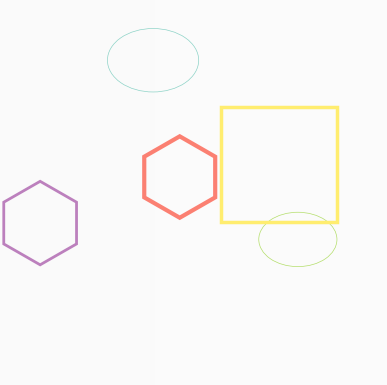[{"shape": "oval", "thickness": 0.5, "radius": 0.59, "center": [0.395, 0.844]}, {"shape": "hexagon", "thickness": 3, "radius": 0.53, "center": [0.464, 0.54]}, {"shape": "oval", "thickness": 0.5, "radius": 0.5, "center": [0.769, 0.378]}, {"shape": "hexagon", "thickness": 2, "radius": 0.54, "center": [0.104, 0.421]}, {"shape": "square", "thickness": 2.5, "radius": 0.74, "center": [0.72, 0.573]}]